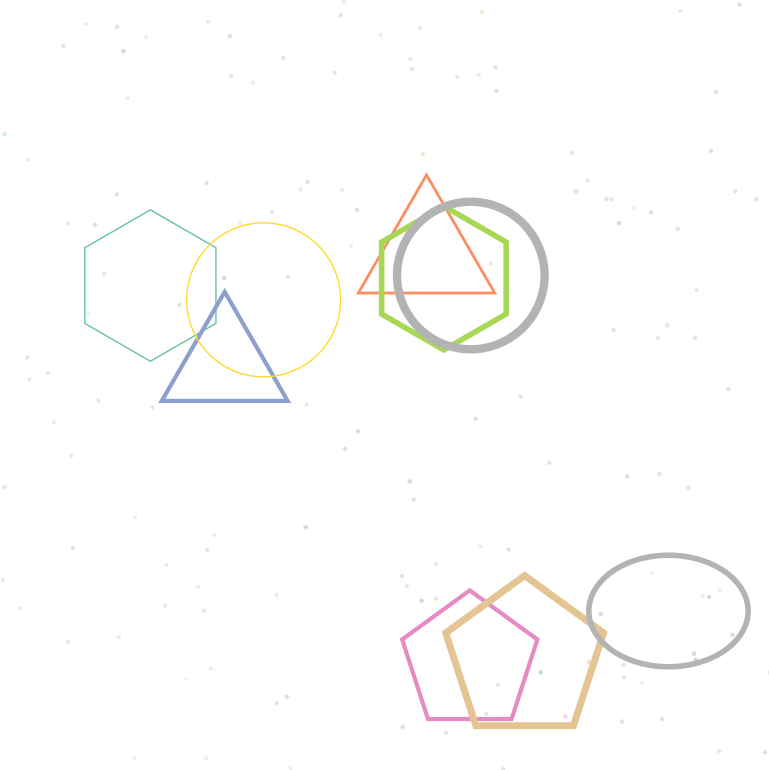[{"shape": "hexagon", "thickness": 0.5, "radius": 0.49, "center": [0.195, 0.629]}, {"shape": "triangle", "thickness": 1, "radius": 0.51, "center": [0.554, 0.671]}, {"shape": "triangle", "thickness": 1.5, "radius": 0.47, "center": [0.292, 0.527]}, {"shape": "pentagon", "thickness": 1.5, "radius": 0.46, "center": [0.61, 0.141]}, {"shape": "hexagon", "thickness": 2, "radius": 0.47, "center": [0.576, 0.639]}, {"shape": "circle", "thickness": 0.5, "radius": 0.5, "center": [0.342, 0.611]}, {"shape": "pentagon", "thickness": 2.5, "radius": 0.54, "center": [0.681, 0.145]}, {"shape": "circle", "thickness": 3, "radius": 0.48, "center": [0.611, 0.642]}, {"shape": "oval", "thickness": 2, "radius": 0.52, "center": [0.868, 0.206]}]